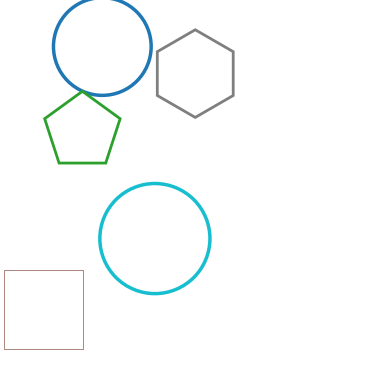[{"shape": "circle", "thickness": 2.5, "radius": 0.63, "center": [0.266, 0.879]}, {"shape": "pentagon", "thickness": 2, "radius": 0.52, "center": [0.214, 0.66]}, {"shape": "square", "thickness": 0.5, "radius": 0.52, "center": [0.112, 0.197]}, {"shape": "hexagon", "thickness": 2, "radius": 0.57, "center": [0.507, 0.809]}, {"shape": "circle", "thickness": 2.5, "radius": 0.71, "center": [0.402, 0.38]}]